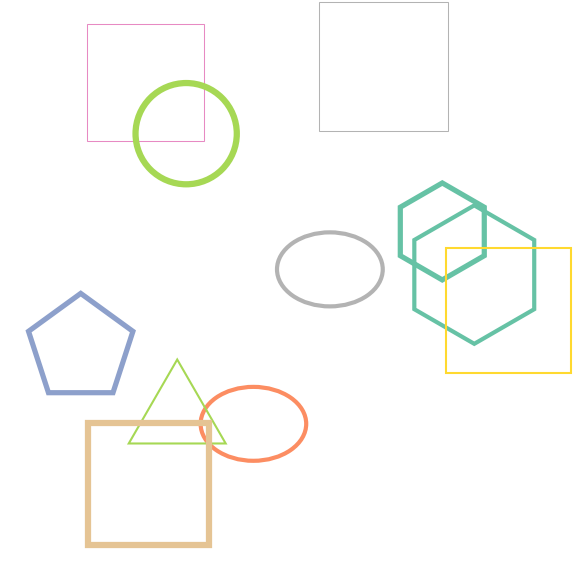[{"shape": "hexagon", "thickness": 2.5, "radius": 0.42, "center": [0.766, 0.598]}, {"shape": "hexagon", "thickness": 2, "radius": 0.6, "center": [0.821, 0.524]}, {"shape": "oval", "thickness": 2, "radius": 0.46, "center": [0.439, 0.265]}, {"shape": "pentagon", "thickness": 2.5, "radius": 0.48, "center": [0.14, 0.396]}, {"shape": "square", "thickness": 0.5, "radius": 0.51, "center": [0.252, 0.856]}, {"shape": "circle", "thickness": 3, "radius": 0.44, "center": [0.322, 0.768]}, {"shape": "triangle", "thickness": 1, "radius": 0.48, "center": [0.307, 0.28]}, {"shape": "square", "thickness": 1, "radius": 0.54, "center": [0.88, 0.461]}, {"shape": "square", "thickness": 3, "radius": 0.53, "center": [0.257, 0.16]}, {"shape": "square", "thickness": 0.5, "radius": 0.56, "center": [0.665, 0.884]}, {"shape": "oval", "thickness": 2, "radius": 0.46, "center": [0.571, 0.533]}]